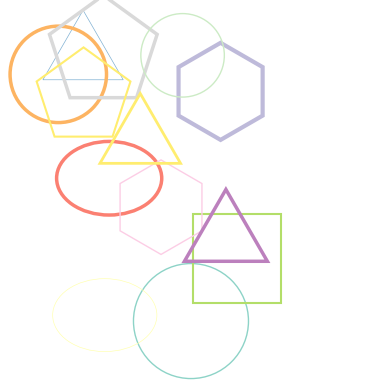[{"shape": "circle", "thickness": 1, "radius": 0.75, "center": [0.496, 0.166]}, {"shape": "oval", "thickness": 0.5, "radius": 0.68, "center": [0.272, 0.181]}, {"shape": "hexagon", "thickness": 3, "radius": 0.63, "center": [0.573, 0.763]}, {"shape": "oval", "thickness": 2.5, "radius": 0.68, "center": [0.284, 0.537]}, {"shape": "triangle", "thickness": 0.5, "radius": 0.6, "center": [0.216, 0.853]}, {"shape": "circle", "thickness": 2.5, "radius": 0.63, "center": [0.151, 0.807]}, {"shape": "square", "thickness": 1.5, "radius": 0.57, "center": [0.616, 0.329]}, {"shape": "hexagon", "thickness": 1, "radius": 0.61, "center": [0.418, 0.462]}, {"shape": "pentagon", "thickness": 2.5, "radius": 0.73, "center": [0.268, 0.865]}, {"shape": "triangle", "thickness": 2.5, "radius": 0.62, "center": [0.587, 0.384]}, {"shape": "circle", "thickness": 1, "radius": 0.54, "center": [0.474, 0.856]}, {"shape": "pentagon", "thickness": 1.5, "radius": 0.64, "center": [0.217, 0.749]}, {"shape": "triangle", "thickness": 2, "radius": 0.6, "center": [0.364, 0.636]}]